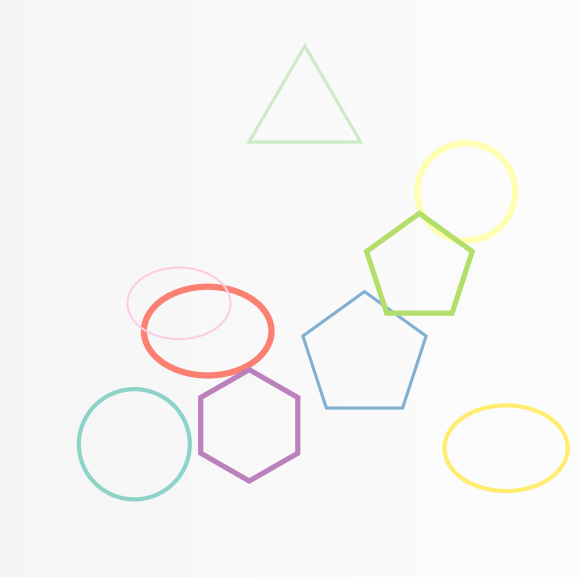[{"shape": "circle", "thickness": 2, "radius": 0.48, "center": [0.231, 0.23]}, {"shape": "circle", "thickness": 3, "radius": 0.42, "center": [0.802, 0.667]}, {"shape": "oval", "thickness": 3, "radius": 0.55, "center": [0.357, 0.426]}, {"shape": "pentagon", "thickness": 1.5, "radius": 0.56, "center": [0.627, 0.383]}, {"shape": "pentagon", "thickness": 2.5, "radius": 0.48, "center": [0.722, 0.534]}, {"shape": "oval", "thickness": 1, "radius": 0.44, "center": [0.308, 0.474]}, {"shape": "hexagon", "thickness": 2.5, "radius": 0.48, "center": [0.429, 0.263]}, {"shape": "triangle", "thickness": 1.5, "radius": 0.55, "center": [0.524, 0.809]}, {"shape": "oval", "thickness": 2, "radius": 0.53, "center": [0.871, 0.223]}]